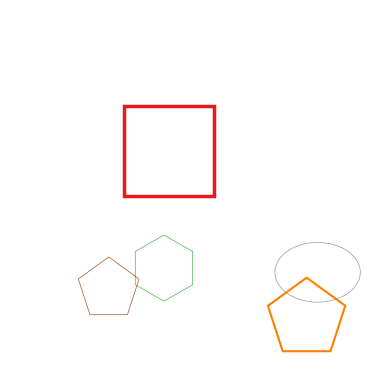[{"shape": "square", "thickness": 2.5, "radius": 0.58, "center": [0.439, 0.608]}, {"shape": "hexagon", "thickness": 0.5, "radius": 0.43, "center": [0.426, 0.304]}, {"shape": "pentagon", "thickness": 1.5, "radius": 0.53, "center": [0.796, 0.173]}, {"shape": "pentagon", "thickness": 0.5, "radius": 0.41, "center": [0.282, 0.25]}, {"shape": "oval", "thickness": 0.5, "radius": 0.55, "center": [0.825, 0.293]}]